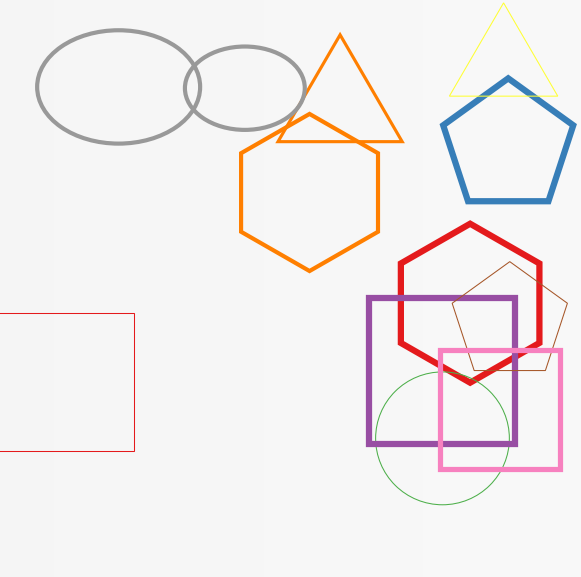[{"shape": "square", "thickness": 0.5, "radius": 0.6, "center": [0.111, 0.338]}, {"shape": "hexagon", "thickness": 3, "radius": 0.69, "center": [0.809, 0.474]}, {"shape": "pentagon", "thickness": 3, "radius": 0.59, "center": [0.874, 0.746]}, {"shape": "circle", "thickness": 0.5, "radius": 0.58, "center": [0.761, 0.24]}, {"shape": "square", "thickness": 3, "radius": 0.63, "center": [0.76, 0.356]}, {"shape": "triangle", "thickness": 1.5, "radius": 0.62, "center": [0.585, 0.816]}, {"shape": "hexagon", "thickness": 2, "radius": 0.68, "center": [0.533, 0.666]}, {"shape": "triangle", "thickness": 0.5, "radius": 0.54, "center": [0.866, 0.886]}, {"shape": "pentagon", "thickness": 0.5, "radius": 0.52, "center": [0.877, 0.442]}, {"shape": "square", "thickness": 2.5, "radius": 0.51, "center": [0.86, 0.29]}, {"shape": "oval", "thickness": 2, "radius": 0.7, "center": [0.204, 0.849]}, {"shape": "oval", "thickness": 2, "radius": 0.52, "center": [0.421, 0.846]}]